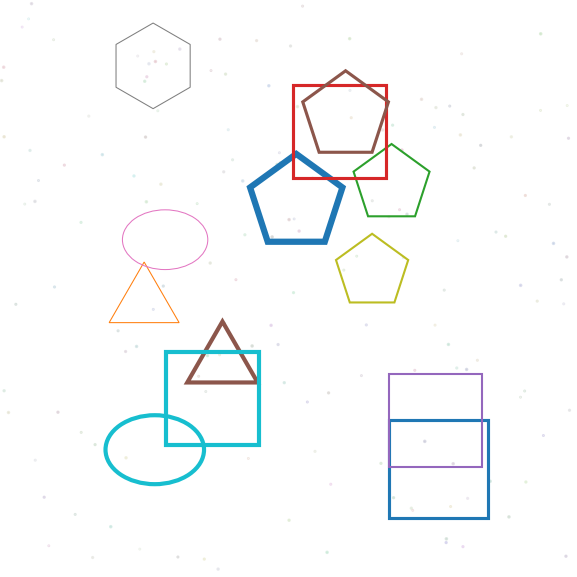[{"shape": "pentagon", "thickness": 3, "radius": 0.42, "center": [0.513, 0.649]}, {"shape": "square", "thickness": 1.5, "radius": 0.43, "center": [0.759, 0.187]}, {"shape": "triangle", "thickness": 0.5, "radius": 0.35, "center": [0.25, 0.475]}, {"shape": "pentagon", "thickness": 1, "radius": 0.35, "center": [0.678, 0.681]}, {"shape": "square", "thickness": 1.5, "radius": 0.4, "center": [0.588, 0.772]}, {"shape": "square", "thickness": 1, "radius": 0.4, "center": [0.754, 0.27]}, {"shape": "triangle", "thickness": 2, "radius": 0.35, "center": [0.385, 0.372]}, {"shape": "pentagon", "thickness": 1.5, "radius": 0.39, "center": [0.598, 0.799]}, {"shape": "oval", "thickness": 0.5, "radius": 0.37, "center": [0.286, 0.584]}, {"shape": "hexagon", "thickness": 0.5, "radius": 0.37, "center": [0.265, 0.885]}, {"shape": "pentagon", "thickness": 1, "radius": 0.33, "center": [0.644, 0.529]}, {"shape": "square", "thickness": 2, "radius": 0.4, "center": [0.368, 0.308]}, {"shape": "oval", "thickness": 2, "radius": 0.43, "center": [0.268, 0.22]}]